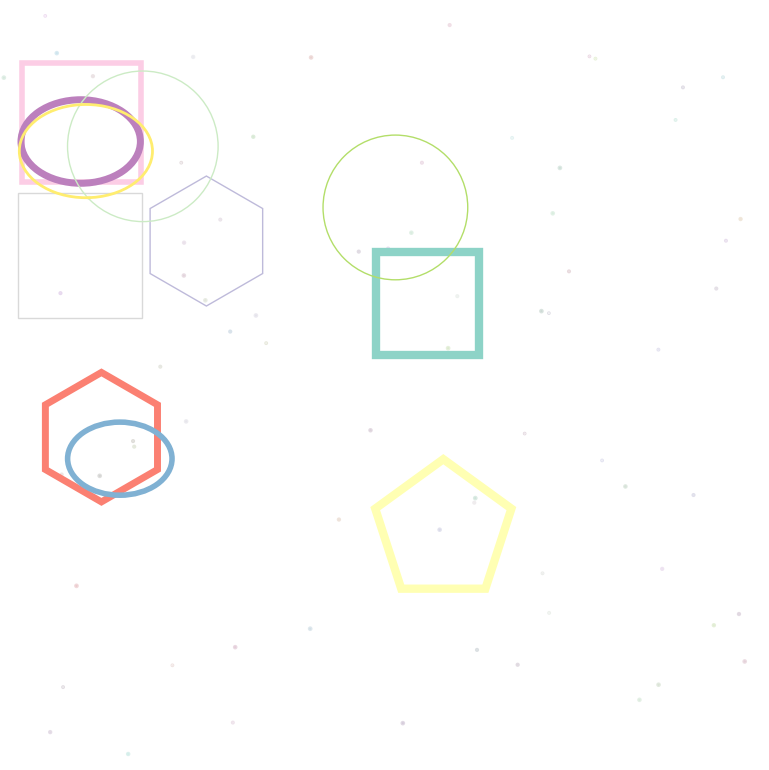[{"shape": "square", "thickness": 3, "radius": 0.33, "center": [0.555, 0.606]}, {"shape": "pentagon", "thickness": 3, "radius": 0.46, "center": [0.576, 0.311]}, {"shape": "hexagon", "thickness": 0.5, "radius": 0.42, "center": [0.268, 0.687]}, {"shape": "hexagon", "thickness": 2.5, "radius": 0.42, "center": [0.132, 0.432]}, {"shape": "oval", "thickness": 2, "radius": 0.34, "center": [0.156, 0.404]}, {"shape": "circle", "thickness": 0.5, "radius": 0.47, "center": [0.513, 0.731]}, {"shape": "square", "thickness": 2, "radius": 0.38, "center": [0.106, 0.841]}, {"shape": "square", "thickness": 0.5, "radius": 0.4, "center": [0.104, 0.668]}, {"shape": "oval", "thickness": 2.5, "radius": 0.39, "center": [0.105, 0.816]}, {"shape": "circle", "thickness": 0.5, "radius": 0.49, "center": [0.185, 0.81]}, {"shape": "oval", "thickness": 1, "radius": 0.43, "center": [0.112, 0.804]}]